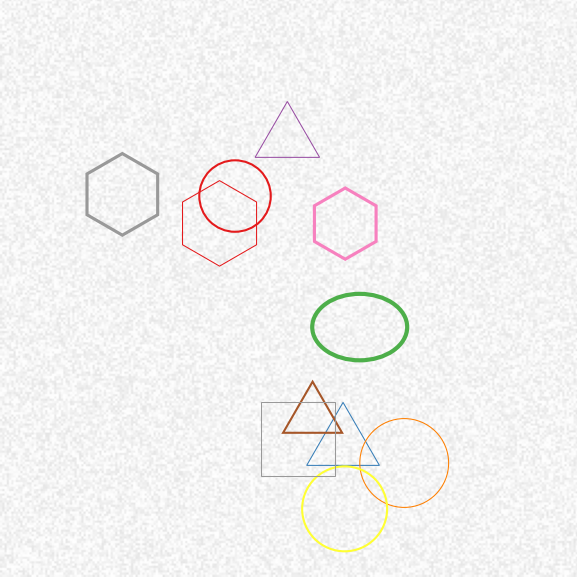[{"shape": "circle", "thickness": 1, "radius": 0.31, "center": [0.407, 0.66]}, {"shape": "hexagon", "thickness": 0.5, "radius": 0.37, "center": [0.38, 0.612]}, {"shape": "triangle", "thickness": 0.5, "radius": 0.36, "center": [0.594, 0.23]}, {"shape": "oval", "thickness": 2, "radius": 0.41, "center": [0.623, 0.433]}, {"shape": "triangle", "thickness": 0.5, "radius": 0.32, "center": [0.498, 0.759]}, {"shape": "circle", "thickness": 0.5, "radius": 0.38, "center": [0.7, 0.197]}, {"shape": "circle", "thickness": 1, "radius": 0.37, "center": [0.597, 0.118]}, {"shape": "triangle", "thickness": 1, "radius": 0.3, "center": [0.541, 0.279]}, {"shape": "hexagon", "thickness": 1.5, "radius": 0.31, "center": [0.598, 0.612]}, {"shape": "hexagon", "thickness": 1.5, "radius": 0.35, "center": [0.212, 0.663]}, {"shape": "square", "thickness": 0.5, "radius": 0.32, "center": [0.516, 0.239]}]